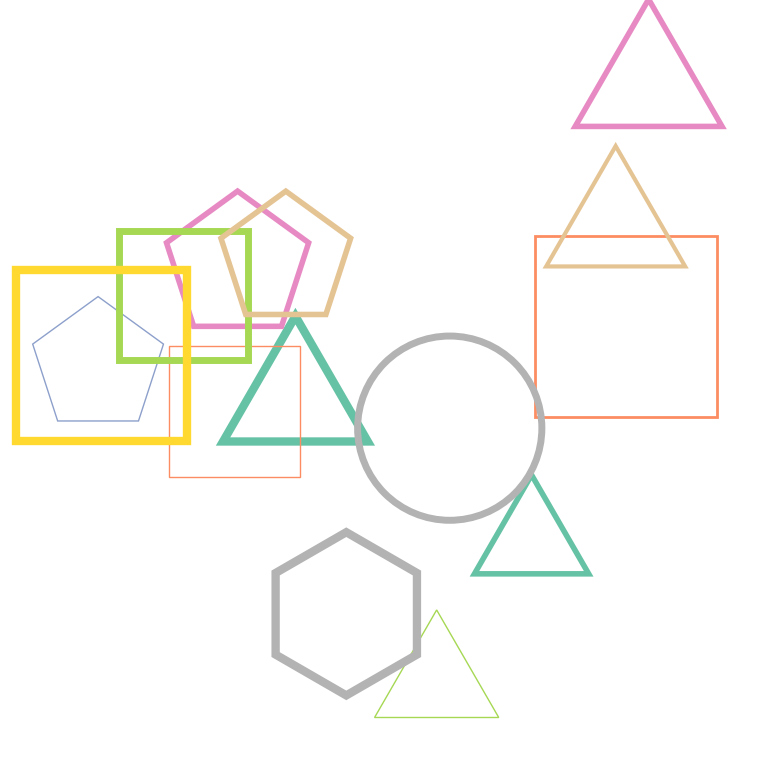[{"shape": "triangle", "thickness": 2, "radius": 0.43, "center": [0.69, 0.298]}, {"shape": "triangle", "thickness": 3, "radius": 0.54, "center": [0.384, 0.481]}, {"shape": "square", "thickness": 1, "radius": 0.59, "center": [0.813, 0.576]}, {"shape": "square", "thickness": 0.5, "radius": 0.43, "center": [0.304, 0.466]}, {"shape": "pentagon", "thickness": 0.5, "radius": 0.45, "center": [0.127, 0.526]}, {"shape": "triangle", "thickness": 2, "radius": 0.55, "center": [0.842, 0.891]}, {"shape": "pentagon", "thickness": 2, "radius": 0.49, "center": [0.309, 0.655]}, {"shape": "square", "thickness": 2.5, "radius": 0.42, "center": [0.238, 0.616]}, {"shape": "triangle", "thickness": 0.5, "radius": 0.47, "center": [0.567, 0.115]}, {"shape": "square", "thickness": 3, "radius": 0.56, "center": [0.132, 0.539]}, {"shape": "pentagon", "thickness": 2, "radius": 0.44, "center": [0.371, 0.663]}, {"shape": "triangle", "thickness": 1.5, "radius": 0.52, "center": [0.8, 0.706]}, {"shape": "hexagon", "thickness": 3, "radius": 0.53, "center": [0.45, 0.203]}, {"shape": "circle", "thickness": 2.5, "radius": 0.6, "center": [0.584, 0.444]}]